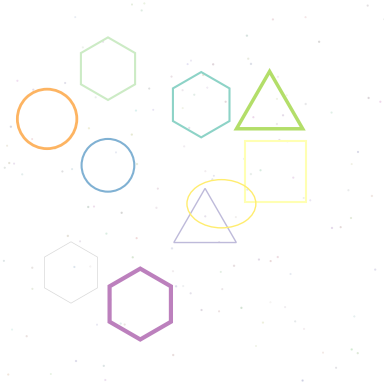[{"shape": "hexagon", "thickness": 1.5, "radius": 0.42, "center": [0.523, 0.728]}, {"shape": "square", "thickness": 1.5, "radius": 0.4, "center": [0.715, 0.555]}, {"shape": "triangle", "thickness": 1, "radius": 0.47, "center": [0.533, 0.417]}, {"shape": "circle", "thickness": 1.5, "radius": 0.34, "center": [0.28, 0.571]}, {"shape": "circle", "thickness": 2, "radius": 0.39, "center": [0.122, 0.691]}, {"shape": "triangle", "thickness": 2.5, "radius": 0.5, "center": [0.7, 0.715]}, {"shape": "hexagon", "thickness": 0.5, "radius": 0.4, "center": [0.184, 0.292]}, {"shape": "hexagon", "thickness": 3, "radius": 0.46, "center": [0.364, 0.21]}, {"shape": "hexagon", "thickness": 1.5, "radius": 0.41, "center": [0.281, 0.822]}, {"shape": "oval", "thickness": 1, "radius": 0.45, "center": [0.575, 0.471]}]